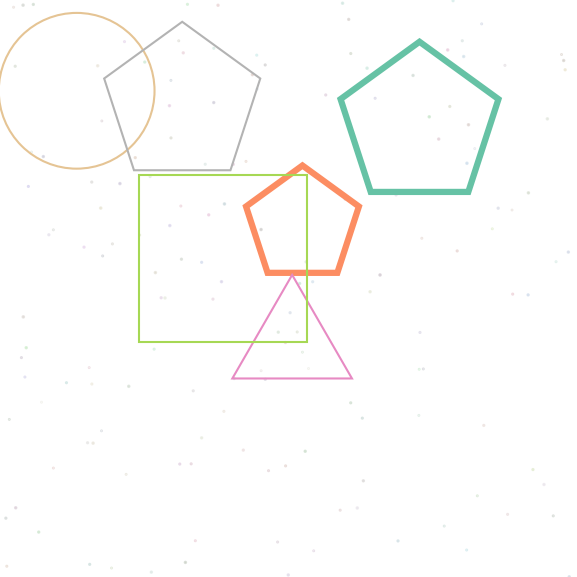[{"shape": "pentagon", "thickness": 3, "radius": 0.72, "center": [0.726, 0.783]}, {"shape": "pentagon", "thickness": 3, "radius": 0.51, "center": [0.524, 0.61]}, {"shape": "triangle", "thickness": 1, "radius": 0.6, "center": [0.506, 0.404]}, {"shape": "square", "thickness": 1, "radius": 0.73, "center": [0.386, 0.551]}, {"shape": "circle", "thickness": 1, "radius": 0.67, "center": [0.133, 0.842]}, {"shape": "pentagon", "thickness": 1, "radius": 0.71, "center": [0.316, 0.819]}]